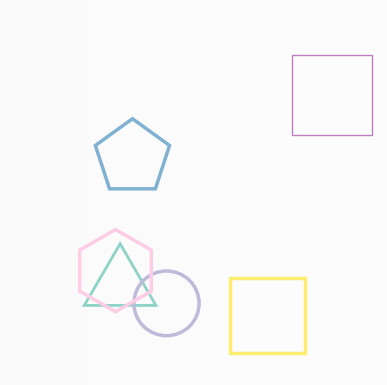[{"shape": "triangle", "thickness": 2, "radius": 0.53, "center": [0.31, 0.26]}, {"shape": "circle", "thickness": 2.5, "radius": 0.42, "center": [0.43, 0.212]}, {"shape": "pentagon", "thickness": 2.5, "radius": 0.5, "center": [0.342, 0.591]}, {"shape": "hexagon", "thickness": 2.5, "radius": 0.53, "center": [0.298, 0.297]}, {"shape": "square", "thickness": 1, "radius": 0.52, "center": [0.857, 0.754]}, {"shape": "square", "thickness": 2.5, "radius": 0.48, "center": [0.689, 0.181]}]